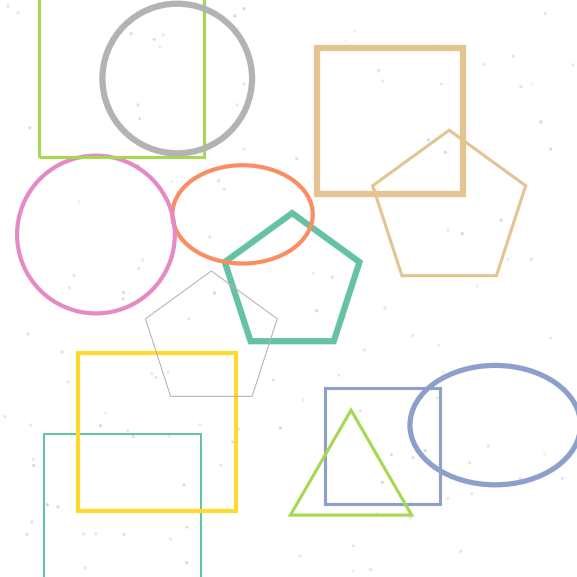[{"shape": "pentagon", "thickness": 3, "radius": 0.61, "center": [0.506, 0.507]}, {"shape": "square", "thickness": 1, "radius": 0.68, "center": [0.212, 0.111]}, {"shape": "oval", "thickness": 2, "radius": 0.61, "center": [0.42, 0.628]}, {"shape": "oval", "thickness": 2.5, "radius": 0.74, "center": [0.858, 0.263]}, {"shape": "square", "thickness": 1.5, "radius": 0.5, "center": [0.662, 0.227]}, {"shape": "circle", "thickness": 2, "radius": 0.68, "center": [0.166, 0.593]}, {"shape": "triangle", "thickness": 1.5, "radius": 0.61, "center": [0.608, 0.168]}, {"shape": "square", "thickness": 1.5, "radius": 0.71, "center": [0.21, 0.87]}, {"shape": "square", "thickness": 2, "radius": 0.68, "center": [0.272, 0.251]}, {"shape": "pentagon", "thickness": 1.5, "radius": 0.7, "center": [0.778, 0.634]}, {"shape": "square", "thickness": 3, "radius": 0.63, "center": [0.676, 0.79]}, {"shape": "circle", "thickness": 3, "radius": 0.65, "center": [0.307, 0.863]}, {"shape": "pentagon", "thickness": 0.5, "radius": 0.6, "center": [0.366, 0.41]}]